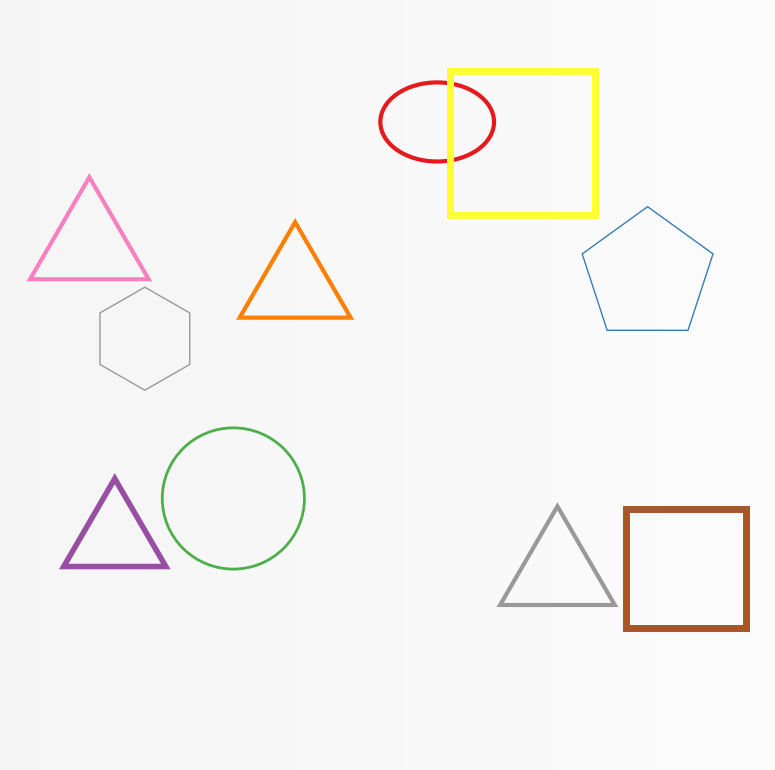[{"shape": "oval", "thickness": 1.5, "radius": 0.37, "center": [0.564, 0.842]}, {"shape": "pentagon", "thickness": 0.5, "radius": 0.44, "center": [0.836, 0.643]}, {"shape": "circle", "thickness": 1, "radius": 0.46, "center": [0.301, 0.353]}, {"shape": "triangle", "thickness": 2, "radius": 0.38, "center": [0.148, 0.302]}, {"shape": "triangle", "thickness": 1.5, "radius": 0.41, "center": [0.381, 0.629]}, {"shape": "square", "thickness": 2.5, "radius": 0.47, "center": [0.674, 0.814]}, {"shape": "square", "thickness": 2.5, "radius": 0.39, "center": [0.885, 0.262]}, {"shape": "triangle", "thickness": 1.5, "radius": 0.44, "center": [0.115, 0.682]}, {"shape": "triangle", "thickness": 1.5, "radius": 0.43, "center": [0.719, 0.257]}, {"shape": "hexagon", "thickness": 0.5, "radius": 0.33, "center": [0.187, 0.56]}]